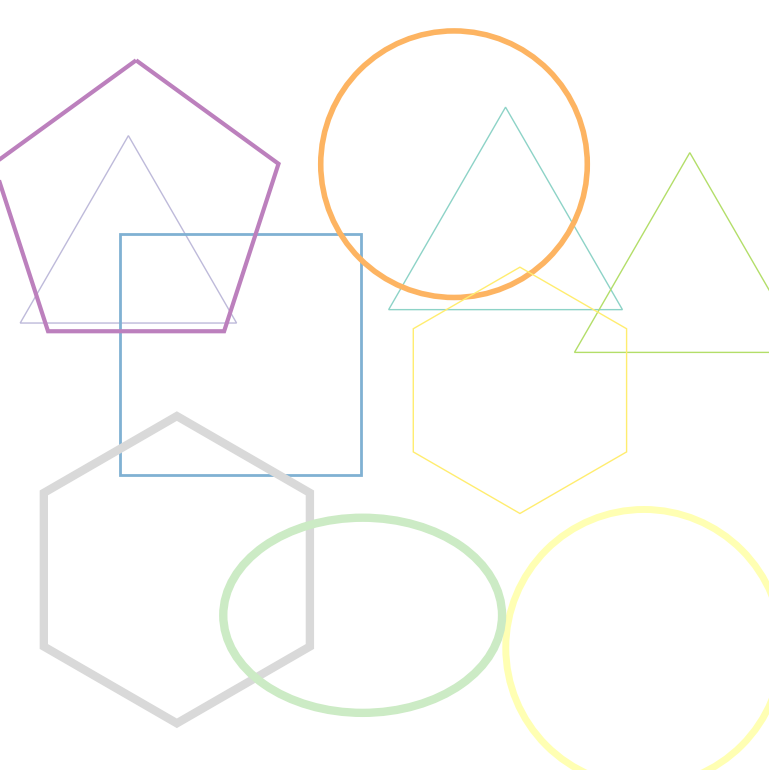[{"shape": "triangle", "thickness": 0.5, "radius": 0.88, "center": [0.657, 0.686]}, {"shape": "circle", "thickness": 2.5, "radius": 0.9, "center": [0.836, 0.159]}, {"shape": "triangle", "thickness": 0.5, "radius": 0.81, "center": [0.167, 0.662]}, {"shape": "square", "thickness": 1, "radius": 0.78, "center": [0.313, 0.54]}, {"shape": "circle", "thickness": 2, "radius": 0.87, "center": [0.59, 0.787]}, {"shape": "triangle", "thickness": 0.5, "radius": 0.86, "center": [0.896, 0.629]}, {"shape": "hexagon", "thickness": 3, "radius": 1.0, "center": [0.23, 0.26]}, {"shape": "pentagon", "thickness": 1.5, "radius": 0.97, "center": [0.177, 0.727]}, {"shape": "oval", "thickness": 3, "radius": 0.91, "center": [0.471, 0.201]}, {"shape": "hexagon", "thickness": 0.5, "radius": 0.8, "center": [0.675, 0.493]}]